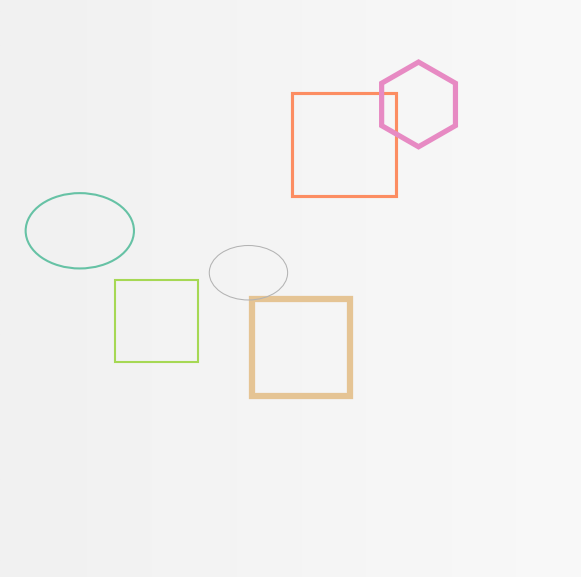[{"shape": "oval", "thickness": 1, "radius": 0.47, "center": [0.137, 0.6]}, {"shape": "square", "thickness": 1.5, "radius": 0.45, "center": [0.592, 0.749]}, {"shape": "hexagon", "thickness": 2.5, "radius": 0.37, "center": [0.72, 0.818]}, {"shape": "square", "thickness": 1, "radius": 0.36, "center": [0.27, 0.443]}, {"shape": "square", "thickness": 3, "radius": 0.42, "center": [0.518, 0.397]}, {"shape": "oval", "thickness": 0.5, "radius": 0.34, "center": [0.427, 0.527]}]